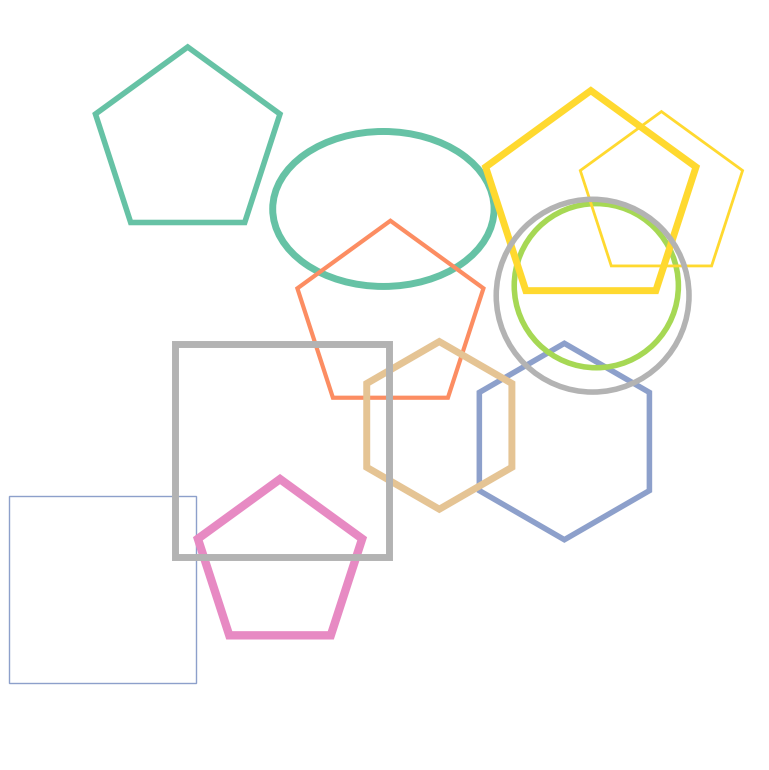[{"shape": "pentagon", "thickness": 2, "radius": 0.63, "center": [0.244, 0.813]}, {"shape": "oval", "thickness": 2.5, "radius": 0.72, "center": [0.498, 0.729]}, {"shape": "pentagon", "thickness": 1.5, "radius": 0.64, "center": [0.507, 0.586]}, {"shape": "hexagon", "thickness": 2, "radius": 0.64, "center": [0.733, 0.427]}, {"shape": "square", "thickness": 0.5, "radius": 0.61, "center": [0.133, 0.234]}, {"shape": "pentagon", "thickness": 3, "radius": 0.56, "center": [0.364, 0.266]}, {"shape": "circle", "thickness": 2, "radius": 0.53, "center": [0.774, 0.629]}, {"shape": "pentagon", "thickness": 1, "radius": 0.55, "center": [0.859, 0.744]}, {"shape": "pentagon", "thickness": 2.5, "radius": 0.72, "center": [0.767, 0.739]}, {"shape": "hexagon", "thickness": 2.5, "radius": 0.54, "center": [0.571, 0.448]}, {"shape": "square", "thickness": 2.5, "radius": 0.69, "center": [0.366, 0.415]}, {"shape": "circle", "thickness": 2, "radius": 0.63, "center": [0.77, 0.616]}]